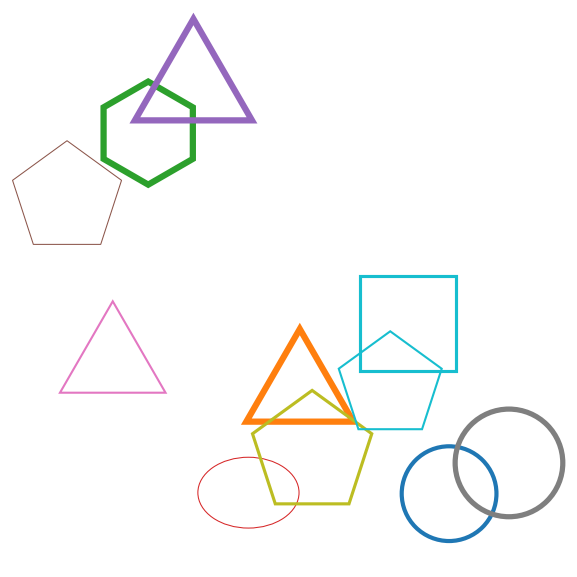[{"shape": "circle", "thickness": 2, "radius": 0.41, "center": [0.778, 0.144]}, {"shape": "triangle", "thickness": 3, "radius": 0.53, "center": [0.519, 0.322]}, {"shape": "hexagon", "thickness": 3, "radius": 0.45, "center": [0.257, 0.769]}, {"shape": "oval", "thickness": 0.5, "radius": 0.44, "center": [0.43, 0.146]}, {"shape": "triangle", "thickness": 3, "radius": 0.59, "center": [0.335, 0.849]}, {"shape": "pentagon", "thickness": 0.5, "radius": 0.5, "center": [0.116, 0.656]}, {"shape": "triangle", "thickness": 1, "radius": 0.53, "center": [0.195, 0.372]}, {"shape": "circle", "thickness": 2.5, "radius": 0.47, "center": [0.881, 0.198]}, {"shape": "pentagon", "thickness": 1.5, "radius": 0.54, "center": [0.54, 0.215]}, {"shape": "pentagon", "thickness": 1, "radius": 0.47, "center": [0.676, 0.332]}, {"shape": "square", "thickness": 1.5, "radius": 0.41, "center": [0.707, 0.439]}]